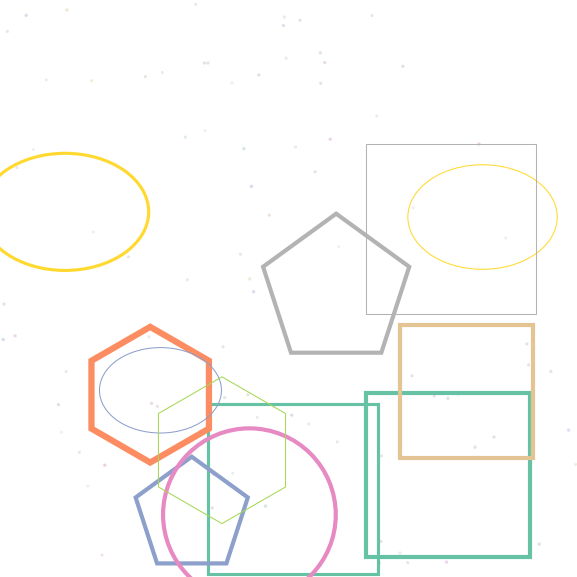[{"shape": "square", "thickness": 1.5, "radius": 0.73, "center": [0.507, 0.152]}, {"shape": "square", "thickness": 2, "radius": 0.71, "center": [0.776, 0.177]}, {"shape": "hexagon", "thickness": 3, "radius": 0.59, "center": [0.26, 0.316]}, {"shape": "oval", "thickness": 0.5, "radius": 0.53, "center": [0.278, 0.323]}, {"shape": "pentagon", "thickness": 2, "radius": 0.51, "center": [0.332, 0.106]}, {"shape": "circle", "thickness": 2, "radius": 0.75, "center": [0.432, 0.108]}, {"shape": "hexagon", "thickness": 0.5, "radius": 0.64, "center": [0.384, 0.22]}, {"shape": "oval", "thickness": 0.5, "radius": 0.65, "center": [0.836, 0.623]}, {"shape": "oval", "thickness": 1.5, "radius": 0.72, "center": [0.113, 0.632]}, {"shape": "square", "thickness": 2, "radius": 0.58, "center": [0.808, 0.321]}, {"shape": "pentagon", "thickness": 2, "radius": 0.67, "center": [0.582, 0.496]}, {"shape": "square", "thickness": 0.5, "radius": 0.74, "center": [0.781, 0.602]}]